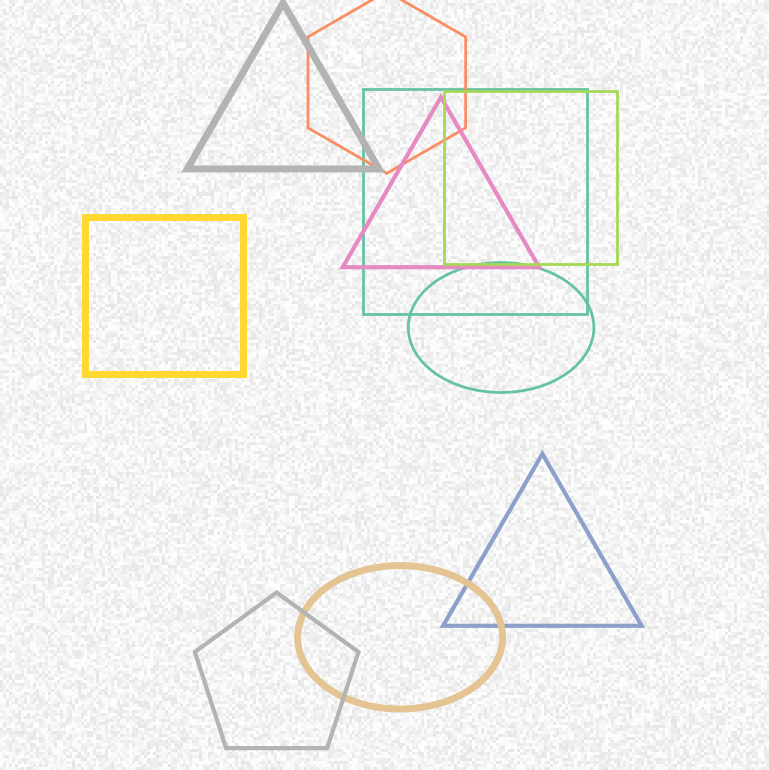[{"shape": "oval", "thickness": 1, "radius": 0.6, "center": [0.651, 0.575]}, {"shape": "square", "thickness": 1, "radius": 0.73, "center": [0.617, 0.738]}, {"shape": "hexagon", "thickness": 1, "radius": 0.59, "center": [0.502, 0.893]}, {"shape": "triangle", "thickness": 1.5, "radius": 0.74, "center": [0.704, 0.262]}, {"shape": "triangle", "thickness": 1.5, "radius": 0.74, "center": [0.573, 0.727]}, {"shape": "square", "thickness": 1, "radius": 0.56, "center": [0.689, 0.77]}, {"shape": "square", "thickness": 2.5, "radius": 0.51, "center": [0.213, 0.616]}, {"shape": "oval", "thickness": 2.5, "radius": 0.67, "center": [0.52, 0.172]}, {"shape": "pentagon", "thickness": 1.5, "radius": 0.56, "center": [0.359, 0.119]}, {"shape": "triangle", "thickness": 2.5, "radius": 0.72, "center": [0.368, 0.852]}]